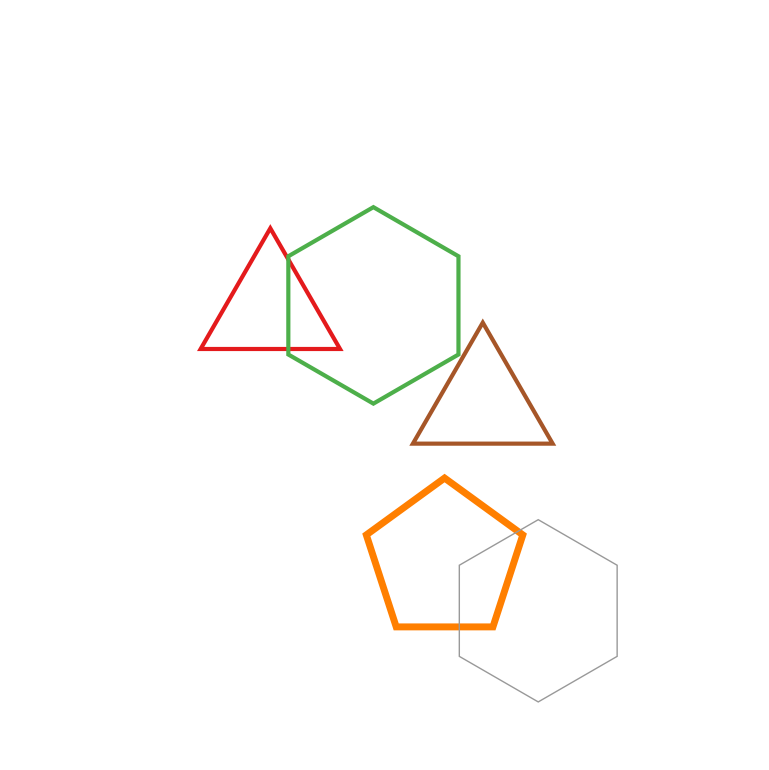[{"shape": "triangle", "thickness": 1.5, "radius": 0.52, "center": [0.351, 0.599]}, {"shape": "hexagon", "thickness": 1.5, "radius": 0.64, "center": [0.485, 0.603]}, {"shape": "pentagon", "thickness": 2.5, "radius": 0.53, "center": [0.577, 0.272]}, {"shape": "triangle", "thickness": 1.5, "radius": 0.52, "center": [0.627, 0.476]}, {"shape": "hexagon", "thickness": 0.5, "radius": 0.59, "center": [0.699, 0.207]}]